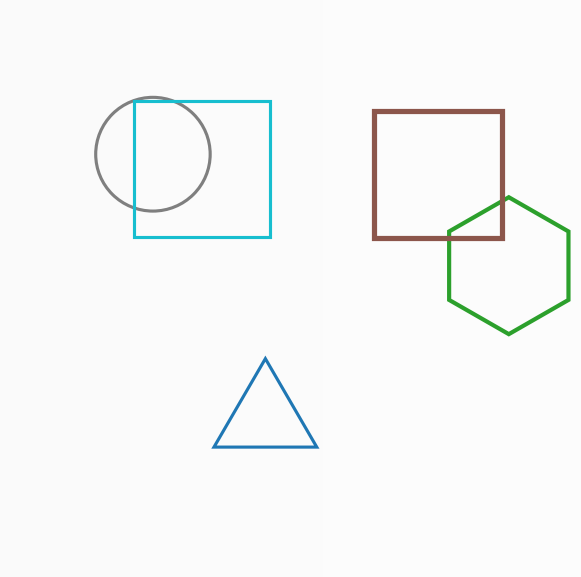[{"shape": "triangle", "thickness": 1.5, "radius": 0.51, "center": [0.457, 0.276]}, {"shape": "hexagon", "thickness": 2, "radius": 0.59, "center": [0.875, 0.539]}, {"shape": "square", "thickness": 2.5, "radius": 0.55, "center": [0.753, 0.696]}, {"shape": "circle", "thickness": 1.5, "radius": 0.49, "center": [0.263, 0.732]}, {"shape": "square", "thickness": 1.5, "radius": 0.59, "center": [0.347, 0.706]}]